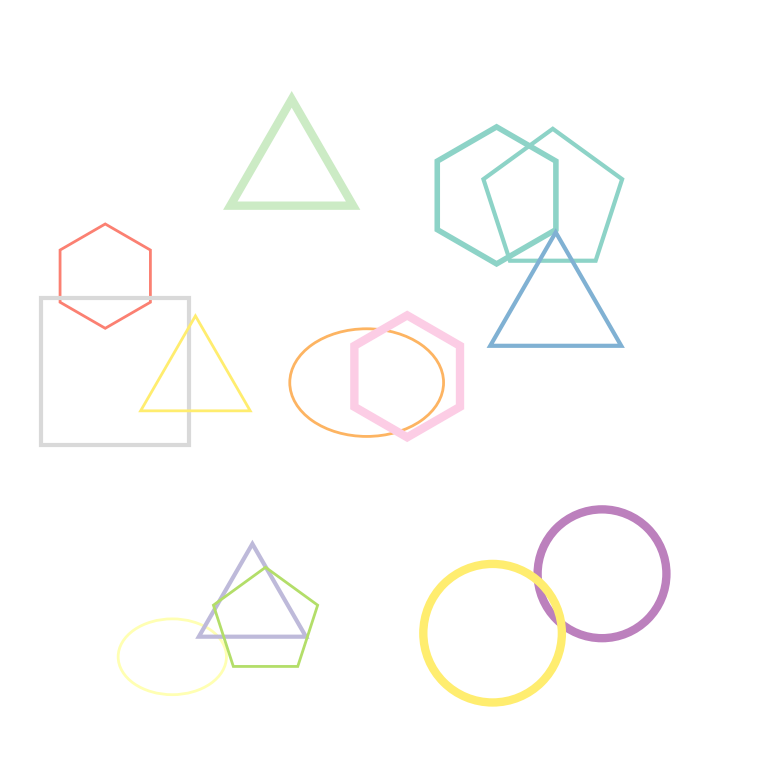[{"shape": "pentagon", "thickness": 1.5, "radius": 0.47, "center": [0.718, 0.738]}, {"shape": "hexagon", "thickness": 2, "radius": 0.44, "center": [0.645, 0.746]}, {"shape": "oval", "thickness": 1, "radius": 0.35, "center": [0.224, 0.147]}, {"shape": "triangle", "thickness": 1.5, "radius": 0.4, "center": [0.328, 0.213]}, {"shape": "hexagon", "thickness": 1, "radius": 0.34, "center": [0.137, 0.641]}, {"shape": "triangle", "thickness": 1.5, "radius": 0.49, "center": [0.722, 0.6]}, {"shape": "oval", "thickness": 1, "radius": 0.5, "center": [0.476, 0.503]}, {"shape": "pentagon", "thickness": 1, "radius": 0.36, "center": [0.345, 0.192]}, {"shape": "hexagon", "thickness": 3, "radius": 0.4, "center": [0.529, 0.511]}, {"shape": "square", "thickness": 1.5, "radius": 0.48, "center": [0.149, 0.517]}, {"shape": "circle", "thickness": 3, "radius": 0.42, "center": [0.782, 0.255]}, {"shape": "triangle", "thickness": 3, "radius": 0.46, "center": [0.379, 0.779]}, {"shape": "triangle", "thickness": 1, "radius": 0.41, "center": [0.254, 0.508]}, {"shape": "circle", "thickness": 3, "radius": 0.45, "center": [0.64, 0.178]}]